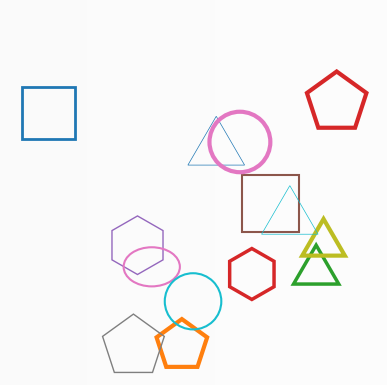[{"shape": "triangle", "thickness": 0.5, "radius": 0.42, "center": [0.558, 0.613]}, {"shape": "square", "thickness": 2, "radius": 0.34, "center": [0.125, 0.707]}, {"shape": "pentagon", "thickness": 3, "radius": 0.34, "center": [0.469, 0.103]}, {"shape": "triangle", "thickness": 2.5, "radius": 0.34, "center": [0.816, 0.296]}, {"shape": "hexagon", "thickness": 2.5, "radius": 0.33, "center": [0.65, 0.288]}, {"shape": "pentagon", "thickness": 3, "radius": 0.4, "center": [0.869, 0.734]}, {"shape": "hexagon", "thickness": 1, "radius": 0.38, "center": [0.355, 0.363]}, {"shape": "square", "thickness": 1.5, "radius": 0.37, "center": [0.697, 0.472]}, {"shape": "oval", "thickness": 1.5, "radius": 0.36, "center": [0.392, 0.307]}, {"shape": "circle", "thickness": 3, "radius": 0.39, "center": [0.619, 0.631]}, {"shape": "pentagon", "thickness": 1, "radius": 0.42, "center": [0.344, 0.1]}, {"shape": "triangle", "thickness": 3, "radius": 0.32, "center": [0.835, 0.368]}, {"shape": "triangle", "thickness": 0.5, "radius": 0.42, "center": [0.748, 0.434]}, {"shape": "circle", "thickness": 1.5, "radius": 0.36, "center": [0.498, 0.217]}]